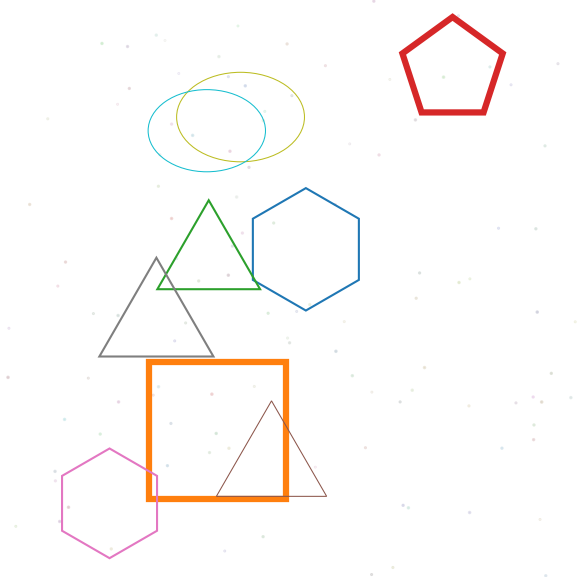[{"shape": "hexagon", "thickness": 1, "radius": 0.53, "center": [0.53, 0.567]}, {"shape": "square", "thickness": 3, "radius": 0.59, "center": [0.377, 0.254]}, {"shape": "triangle", "thickness": 1, "radius": 0.51, "center": [0.361, 0.55]}, {"shape": "pentagon", "thickness": 3, "radius": 0.46, "center": [0.784, 0.878]}, {"shape": "triangle", "thickness": 0.5, "radius": 0.55, "center": [0.47, 0.195]}, {"shape": "hexagon", "thickness": 1, "radius": 0.47, "center": [0.19, 0.128]}, {"shape": "triangle", "thickness": 1, "radius": 0.57, "center": [0.271, 0.439]}, {"shape": "oval", "thickness": 0.5, "radius": 0.55, "center": [0.417, 0.796]}, {"shape": "oval", "thickness": 0.5, "radius": 0.51, "center": [0.358, 0.773]}]